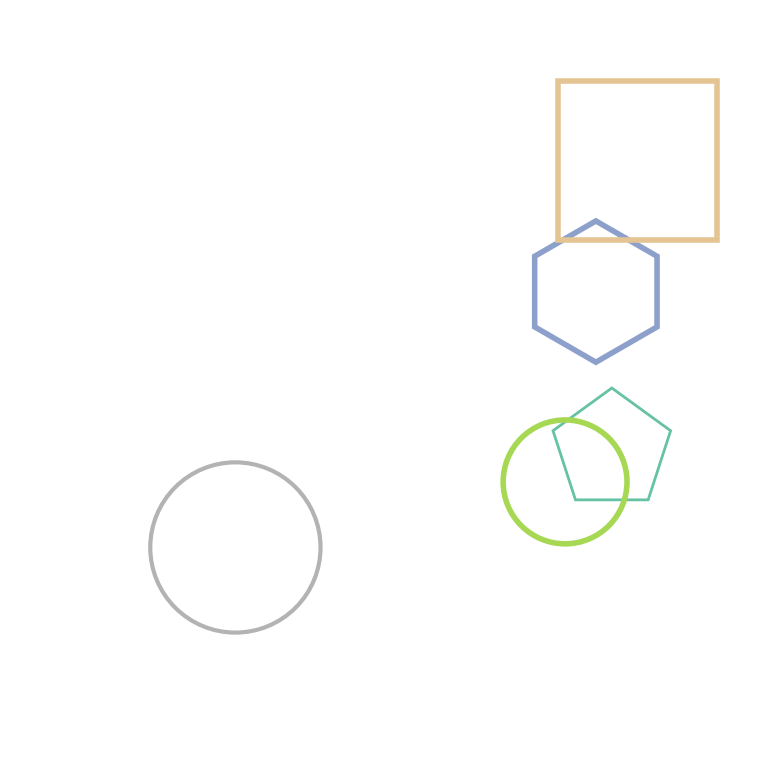[{"shape": "pentagon", "thickness": 1, "radius": 0.4, "center": [0.795, 0.416]}, {"shape": "hexagon", "thickness": 2, "radius": 0.46, "center": [0.774, 0.621]}, {"shape": "circle", "thickness": 2, "radius": 0.4, "center": [0.734, 0.374]}, {"shape": "square", "thickness": 2, "radius": 0.52, "center": [0.828, 0.792]}, {"shape": "circle", "thickness": 1.5, "radius": 0.55, "center": [0.306, 0.289]}]